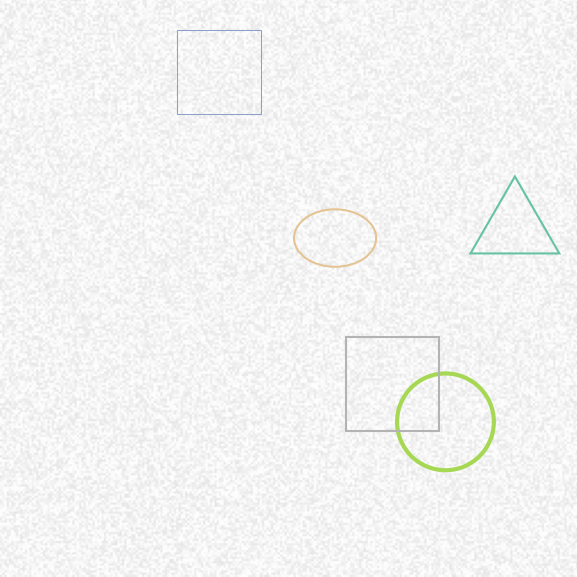[{"shape": "triangle", "thickness": 1, "radius": 0.44, "center": [0.892, 0.605]}, {"shape": "square", "thickness": 0.5, "radius": 0.36, "center": [0.379, 0.874]}, {"shape": "circle", "thickness": 2, "radius": 0.42, "center": [0.771, 0.269]}, {"shape": "oval", "thickness": 1, "radius": 0.36, "center": [0.58, 0.587]}, {"shape": "square", "thickness": 1, "radius": 0.41, "center": [0.68, 0.334]}]